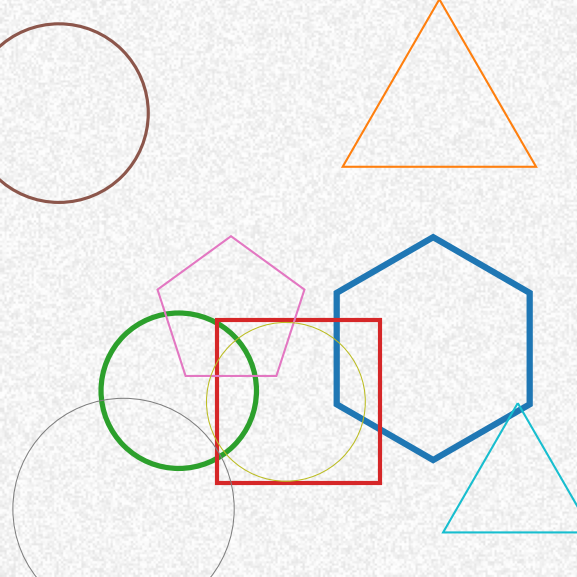[{"shape": "hexagon", "thickness": 3, "radius": 0.96, "center": [0.75, 0.395]}, {"shape": "triangle", "thickness": 1, "radius": 0.97, "center": [0.761, 0.807]}, {"shape": "circle", "thickness": 2.5, "radius": 0.67, "center": [0.31, 0.323]}, {"shape": "square", "thickness": 2, "radius": 0.7, "center": [0.517, 0.304]}, {"shape": "circle", "thickness": 1.5, "radius": 0.77, "center": [0.102, 0.803]}, {"shape": "pentagon", "thickness": 1, "radius": 0.67, "center": [0.4, 0.456]}, {"shape": "circle", "thickness": 0.5, "radius": 0.96, "center": [0.214, 0.118]}, {"shape": "circle", "thickness": 0.5, "radius": 0.69, "center": [0.495, 0.303]}, {"shape": "triangle", "thickness": 1, "radius": 0.75, "center": [0.897, 0.152]}]